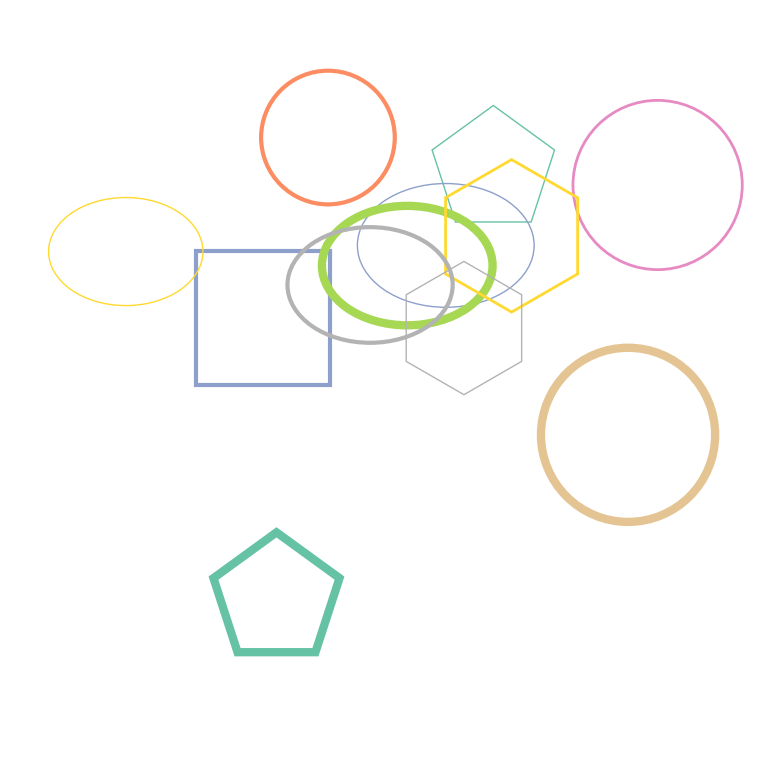[{"shape": "pentagon", "thickness": 3, "radius": 0.43, "center": [0.359, 0.223]}, {"shape": "pentagon", "thickness": 0.5, "radius": 0.42, "center": [0.641, 0.779]}, {"shape": "circle", "thickness": 1.5, "radius": 0.43, "center": [0.426, 0.821]}, {"shape": "oval", "thickness": 0.5, "radius": 0.57, "center": [0.579, 0.681]}, {"shape": "square", "thickness": 1.5, "radius": 0.44, "center": [0.342, 0.587]}, {"shape": "circle", "thickness": 1, "radius": 0.55, "center": [0.854, 0.76]}, {"shape": "oval", "thickness": 3, "radius": 0.55, "center": [0.529, 0.655]}, {"shape": "oval", "thickness": 0.5, "radius": 0.5, "center": [0.163, 0.673]}, {"shape": "hexagon", "thickness": 1, "radius": 0.5, "center": [0.664, 0.694]}, {"shape": "circle", "thickness": 3, "radius": 0.57, "center": [0.816, 0.435]}, {"shape": "hexagon", "thickness": 0.5, "radius": 0.43, "center": [0.603, 0.574]}, {"shape": "oval", "thickness": 1.5, "radius": 0.54, "center": [0.481, 0.63]}]